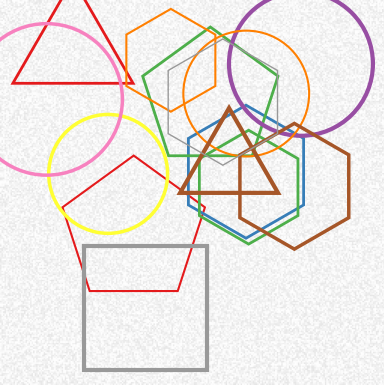[{"shape": "pentagon", "thickness": 1.5, "radius": 0.97, "center": [0.347, 0.401]}, {"shape": "triangle", "thickness": 2, "radius": 0.9, "center": [0.19, 0.874]}, {"shape": "hexagon", "thickness": 2, "radius": 0.86, "center": [0.639, 0.554]}, {"shape": "pentagon", "thickness": 2, "radius": 0.92, "center": [0.546, 0.745]}, {"shape": "hexagon", "thickness": 2, "radius": 0.74, "center": [0.646, 0.514]}, {"shape": "circle", "thickness": 3, "radius": 0.93, "center": [0.782, 0.834]}, {"shape": "hexagon", "thickness": 1.5, "radius": 0.67, "center": [0.444, 0.843]}, {"shape": "circle", "thickness": 1.5, "radius": 0.82, "center": [0.64, 0.757]}, {"shape": "circle", "thickness": 2.5, "radius": 0.77, "center": [0.281, 0.548]}, {"shape": "hexagon", "thickness": 2.5, "radius": 0.82, "center": [0.765, 0.516]}, {"shape": "triangle", "thickness": 3, "radius": 0.73, "center": [0.595, 0.572]}, {"shape": "circle", "thickness": 2.5, "radius": 0.98, "center": [0.121, 0.742]}, {"shape": "square", "thickness": 3, "radius": 0.8, "center": [0.378, 0.201]}, {"shape": "hexagon", "thickness": 1, "radius": 0.82, "center": [0.579, 0.735]}]